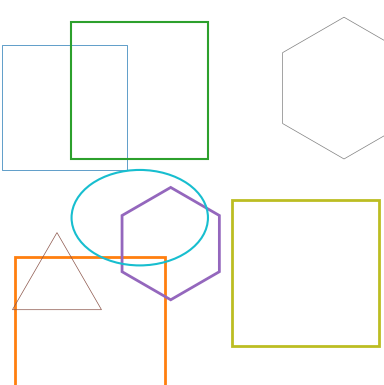[{"shape": "square", "thickness": 0.5, "radius": 0.81, "center": [0.168, 0.721]}, {"shape": "square", "thickness": 2, "radius": 0.98, "center": [0.234, 0.138]}, {"shape": "square", "thickness": 1.5, "radius": 0.89, "center": [0.363, 0.766]}, {"shape": "hexagon", "thickness": 2, "radius": 0.73, "center": [0.443, 0.367]}, {"shape": "triangle", "thickness": 0.5, "radius": 0.67, "center": [0.148, 0.262]}, {"shape": "hexagon", "thickness": 0.5, "radius": 0.92, "center": [0.894, 0.771]}, {"shape": "square", "thickness": 2, "radius": 0.95, "center": [0.794, 0.291]}, {"shape": "oval", "thickness": 1.5, "radius": 0.89, "center": [0.363, 0.435]}]